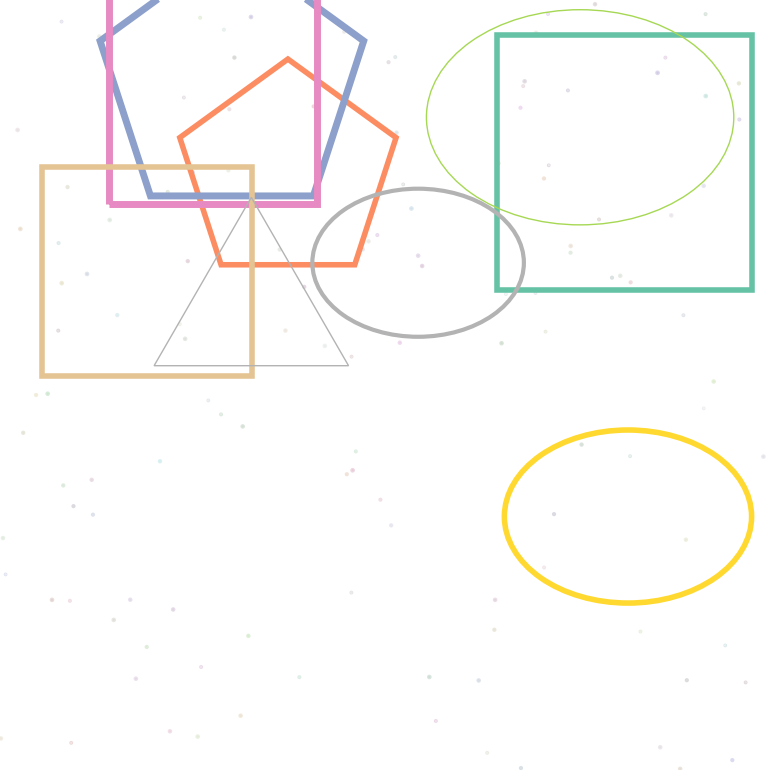[{"shape": "square", "thickness": 2, "radius": 0.83, "center": [0.812, 0.788]}, {"shape": "pentagon", "thickness": 2, "radius": 0.74, "center": [0.374, 0.776]}, {"shape": "pentagon", "thickness": 2.5, "radius": 0.9, "center": [0.301, 0.891]}, {"shape": "square", "thickness": 2.5, "radius": 0.67, "center": [0.277, 0.87]}, {"shape": "oval", "thickness": 0.5, "radius": 1.0, "center": [0.753, 0.848]}, {"shape": "oval", "thickness": 2, "radius": 0.8, "center": [0.816, 0.329]}, {"shape": "square", "thickness": 2, "radius": 0.68, "center": [0.191, 0.647]}, {"shape": "oval", "thickness": 1.5, "radius": 0.69, "center": [0.543, 0.659]}, {"shape": "triangle", "thickness": 0.5, "radius": 0.73, "center": [0.326, 0.598]}]